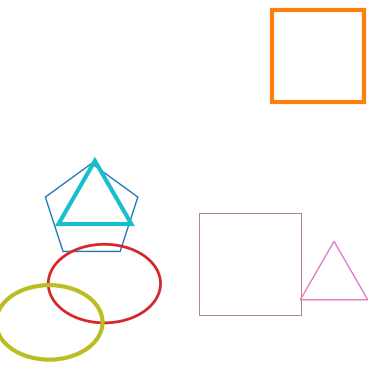[{"shape": "pentagon", "thickness": 1, "radius": 0.63, "center": [0.238, 0.449]}, {"shape": "square", "thickness": 3, "radius": 0.6, "center": [0.826, 0.855]}, {"shape": "oval", "thickness": 2, "radius": 0.73, "center": [0.271, 0.263]}, {"shape": "square", "thickness": 0.5, "radius": 0.66, "center": [0.65, 0.314]}, {"shape": "triangle", "thickness": 1, "radius": 0.51, "center": [0.868, 0.272]}, {"shape": "oval", "thickness": 3, "radius": 0.69, "center": [0.128, 0.163]}, {"shape": "triangle", "thickness": 3, "radius": 0.55, "center": [0.246, 0.473]}]